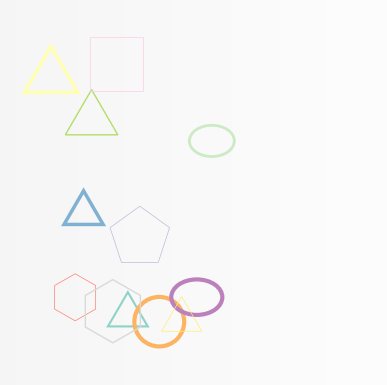[{"shape": "triangle", "thickness": 1.5, "radius": 0.3, "center": [0.33, 0.182]}, {"shape": "triangle", "thickness": 2.5, "radius": 0.4, "center": [0.132, 0.8]}, {"shape": "pentagon", "thickness": 0.5, "radius": 0.4, "center": [0.361, 0.384]}, {"shape": "hexagon", "thickness": 0.5, "radius": 0.31, "center": [0.194, 0.228]}, {"shape": "triangle", "thickness": 2.5, "radius": 0.29, "center": [0.216, 0.446]}, {"shape": "circle", "thickness": 3, "radius": 0.32, "center": [0.411, 0.164]}, {"shape": "triangle", "thickness": 1, "radius": 0.39, "center": [0.236, 0.689]}, {"shape": "square", "thickness": 0.5, "radius": 0.35, "center": [0.301, 0.834]}, {"shape": "hexagon", "thickness": 1, "radius": 0.41, "center": [0.291, 0.192]}, {"shape": "oval", "thickness": 3, "radius": 0.33, "center": [0.508, 0.228]}, {"shape": "oval", "thickness": 2, "radius": 0.29, "center": [0.547, 0.634]}, {"shape": "triangle", "thickness": 0.5, "radius": 0.3, "center": [0.469, 0.17]}]